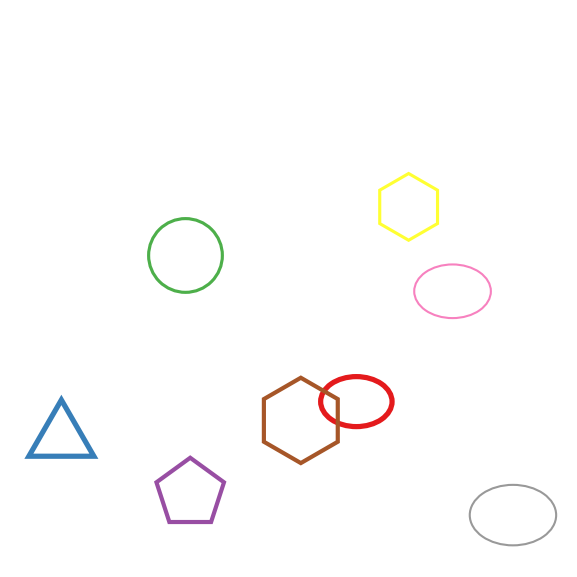[{"shape": "oval", "thickness": 2.5, "radius": 0.31, "center": [0.617, 0.304]}, {"shape": "triangle", "thickness": 2.5, "radius": 0.32, "center": [0.106, 0.242]}, {"shape": "circle", "thickness": 1.5, "radius": 0.32, "center": [0.321, 0.557]}, {"shape": "pentagon", "thickness": 2, "radius": 0.31, "center": [0.329, 0.145]}, {"shape": "hexagon", "thickness": 1.5, "radius": 0.29, "center": [0.708, 0.641]}, {"shape": "hexagon", "thickness": 2, "radius": 0.37, "center": [0.521, 0.271]}, {"shape": "oval", "thickness": 1, "radius": 0.33, "center": [0.784, 0.495]}, {"shape": "oval", "thickness": 1, "radius": 0.37, "center": [0.888, 0.107]}]